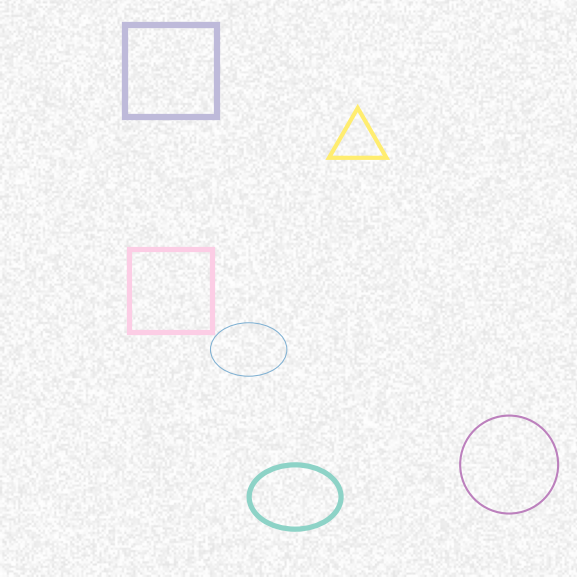[{"shape": "oval", "thickness": 2.5, "radius": 0.4, "center": [0.511, 0.139]}, {"shape": "square", "thickness": 3, "radius": 0.4, "center": [0.296, 0.876]}, {"shape": "oval", "thickness": 0.5, "radius": 0.33, "center": [0.431, 0.394]}, {"shape": "square", "thickness": 2.5, "radius": 0.36, "center": [0.296, 0.496]}, {"shape": "circle", "thickness": 1, "radius": 0.42, "center": [0.882, 0.195]}, {"shape": "triangle", "thickness": 2, "radius": 0.29, "center": [0.619, 0.755]}]